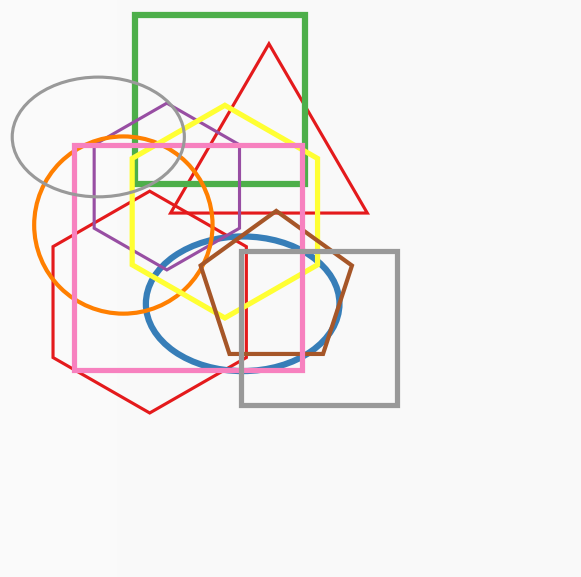[{"shape": "hexagon", "thickness": 1.5, "radius": 0.96, "center": [0.258, 0.476]}, {"shape": "triangle", "thickness": 1.5, "radius": 0.98, "center": [0.463, 0.728]}, {"shape": "oval", "thickness": 3, "radius": 0.83, "center": [0.417, 0.473]}, {"shape": "square", "thickness": 3, "radius": 0.73, "center": [0.378, 0.826]}, {"shape": "hexagon", "thickness": 1.5, "radius": 0.72, "center": [0.287, 0.676]}, {"shape": "circle", "thickness": 2, "radius": 0.77, "center": [0.212, 0.609]}, {"shape": "hexagon", "thickness": 2.5, "radius": 0.92, "center": [0.387, 0.633]}, {"shape": "pentagon", "thickness": 2, "radius": 0.68, "center": [0.475, 0.497]}, {"shape": "square", "thickness": 2.5, "radius": 0.98, "center": [0.323, 0.553]}, {"shape": "square", "thickness": 2.5, "radius": 0.67, "center": [0.549, 0.431]}, {"shape": "oval", "thickness": 1.5, "radius": 0.74, "center": [0.169, 0.762]}]